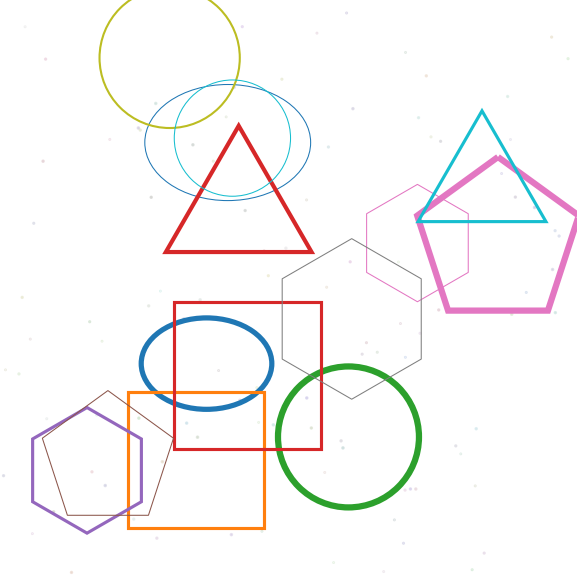[{"shape": "oval", "thickness": 2.5, "radius": 0.57, "center": [0.358, 0.369]}, {"shape": "oval", "thickness": 0.5, "radius": 0.72, "center": [0.394, 0.752]}, {"shape": "square", "thickness": 1.5, "radius": 0.59, "center": [0.339, 0.203]}, {"shape": "circle", "thickness": 3, "radius": 0.61, "center": [0.603, 0.243]}, {"shape": "square", "thickness": 1.5, "radius": 0.63, "center": [0.428, 0.349]}, {"shape": "triangle", "thickness": 2, "radius": 0.73, "center": [0.413, 0.636]}, {"shape": "hexagon", "thickness": 1.5, "radius": 0.54, "center": [0.151, 0.185]}, {"shape": "pentagon", "thickness": 0.5, "radius": 0.6, "center": [0.187, 0.203]}, {"shape": "hexagon", "thickness": 0.5, "radius": 0.51, "center": [0.723, 0.578]}, {"shape": "pentagon", "thickness": 3, "radius": 0.74, "center": [0.862, 0.58]}, {"shape": "hexagon", "thickness": 0.5, "radius": 0.7, "center": [0.609, 0.447]}, {"shape": "circle", "thickness": 1, "radius": 0.61, "center": [0.294, 0.899]}, {"shape": "triangle", "thickness": 1.5, "radius": 0.64, "center": [0.835, 0.679]}, {"shape": "circle", "thickness": 0.5, "radius": 0.5, "center": [0.402, 0.76]}]